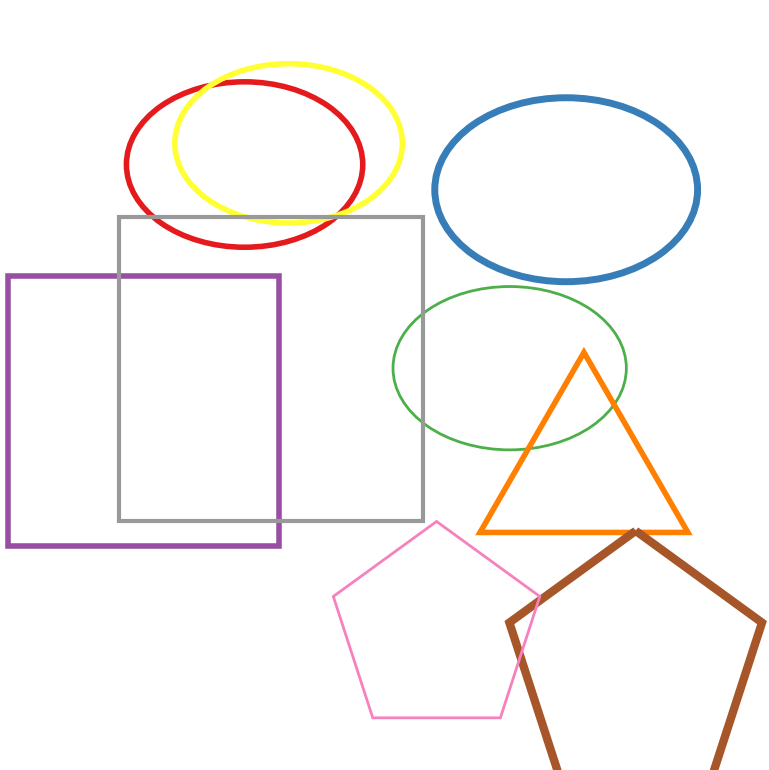[{"shape": "oval", "thickness": 2, "radius": 0.77, "center": [0.318, 0.786]}, {"shape": "oval", "thickness": 2.5, "radius": 0.85, "center": [0.735, 0.754]}, {"shape": "oval", "thickness": 1, "radius": 0.76, "center": [0.662, 0.522]}, {"shape": "square", "thickness": 2, "radius": 0.88, "center": [0.186, 0.466]}, {"shape": "triangle", "thickness": 2, "radius": 0.78, "center": [0.758, 0.386]}, {"shape": "oval", "thickness": 2, "radius": 0.74, "center": [0.375, 0.814]}, {"shape": "pentagon", "thickness": 3, "radius": 0.86, "center": [0.826, 0.138]}, {"shape": "pentagon", "thickness": 1, "radius": 0.7, "center": [0.567, 0.182]}, {"shape": "square", "thickness": 1.5, "radius": 0.99, "center": [0.352, 0.521]}]